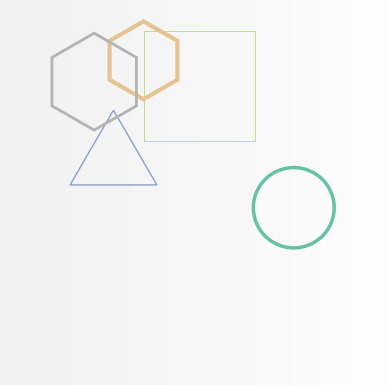[{"shape": "circle", "thickness": 2.5, "radius": 0.52, "center": [0.758, 0.46]}, {"shape": "triangle", "thickness": 1, "radius": 0.65, "center": [0.293, 0.584]}, {"shape": "square", "thickness": 0.5, "radius": 0.71, "center": [0.514, 0.777]}, {"shape": "hexagon", "thickness": 3, "radius": 0.51, "center": [0.37, 0.843]}, {"shape": "hexagon", "thickness": 2, "radius": 0.63, "center": [0.243, 0.788]}]